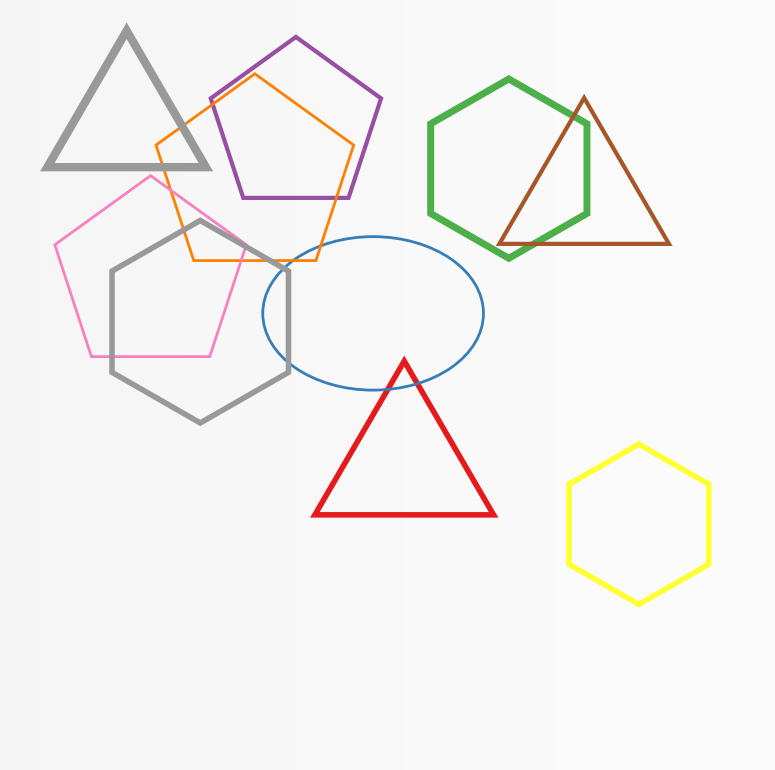[{"shape": "triangle", "thickness": 2, "radius": 0.67, "center": [0.522, 0.398]}, {"shape": "oval", "thickness": 1, "radius": 0.71, "center": [0.481, 0.593]}, {"shape": "hexagon", "thickness": 2.5, "radius": 0.58, "center": [0.657, 0.781]}, {"shape": "pentagon", "thickness": 1.5, "radius": 0.58, "center": [0.382, 0.836]}, {"shape": "pentagon", "thickness": 1, "radius": 0.67, "center": [0.329, 0.77]}, {"shape": "hexagon", "thickness": 2, "radius": 0.52, "center": [0.824, 0.319]}, {"shape": "triangle", "thickness": 1.5, "radius": 0.63, "center": [0.754, 0.746]}, {"shape": "pentagon", "thickness": 1, "radius": 0.65, "center": [0.194, 0.642]}, {"shape": "triangle", "thickness": 3, "radius": 0.59, "center": [0.163, 0.842]}, {"shape": "hexagon", "thickness": 2, "radius": 0.66, "center": [0.258, 0.582]}]